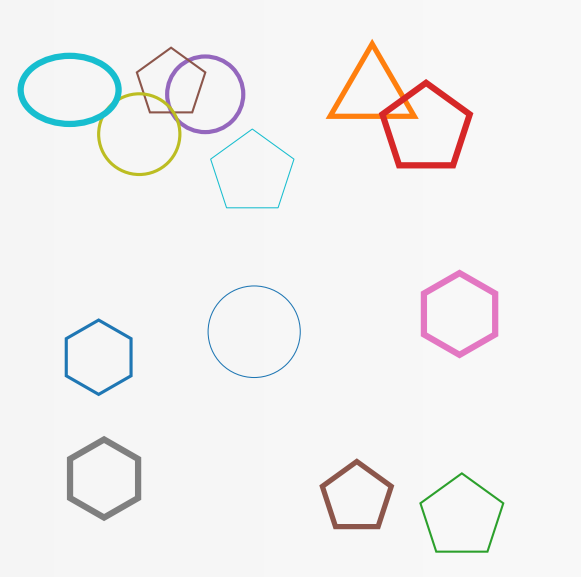[{"shape": "circle", "thickness": 0.5, "radius": 0.4, "center": [0.437, 0.425]}, {"shape": "hexagon", "thickness": 1.5, "radius": 0.32, "center": [0.17, 0.381]}, {"shape": "triangle", "thickness": 2.5, "radius": 0.42, "center": [0.64, 0.84]}, {"shape": "pentagon", "thickness": 1, "radius": 0.37, "center": [0.795, 0.105]}, {"shape": "pentagon", "thickness": 3, "radius": 0.39, "center": [0.733, 0.777]}, {"shape": "circle", "thickness": 2, "radius": 0.33, "center": [0.353, 0.836]}, {"shape": "pentagon", "thickness": 1, "radius": 0.31, "center": [0.294, 0.855]}, {"shape": "pentagon", "thickness": 2.5, "radius": 0.31, "center": [0.614, 0.138]}, {"shape": "hexagon", "thickness": 3, "radius": 0.35, "center": [0.791, 0.455]}, {"shape": "hexagon", "thickness": 3, "radius": 0.34, "center": [0.179, 0.171]}, {"shape": "circle", "thickness": 1.5, "radius": 0.35, "center": [0.24, 0.767]}, {"shape": "pentagon", "thickness": 0.5, "radius": 0.38, "center": [0.434, 0.7]}, {"shape": "oval", "thickness": 3, "radius": 0.42, "center": [0.12, 0.843]}]